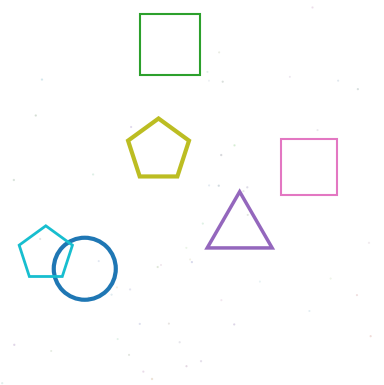[{"shape": "circle", "thickness": 3, "radius": 0.4, "center": [0.22, 0.302]}, {"shape": "square", "thickness": 1.5, "radius": 0.39, "center": [0.442, 0.884]}, {"shape": "triangle", "thickness": 2.5, "radius": 0.49, "center": [0.623, 0.405]}, {"shape": "square", "thickness": 1.5, "radius": 0.36, "center": [0.803, 0.566]}, {"shape": "pentagon", "thickness": 3, "radius": 0.42, "center": [0.412, 0.609]}, {"shape": "pentagon", "thickness": 2, "radius": 0.36, "center": [0.119, 0.341]}]